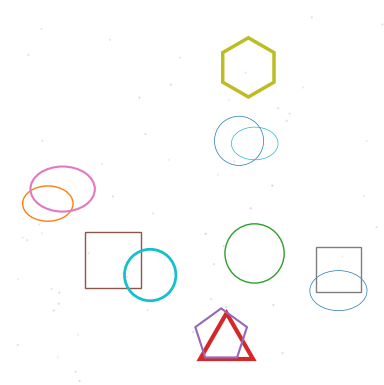[{"shape": "circle", "thickness": 0.5, "radius": 0.32, "center": [0.621, 0.634]}, {"shape": "oval", "thickness": 0.5, "radius": 0.37, "center": [0.879, 0.245]}, {"shape": "oval", "thickness": 1, "radius": 0.33, "center": [0.124, 0.471]}, {"shape": "circle", "thickness": 1, "radius": 0.38, "center": [0.661, 0.342]}, {"shape": "triangle", "thickness": 3, "radius": 0.4, "center": [0.588, 0.107]}, {"shape": "pentagon", "thickness": 1.5, "radius": 0.35, "center": [0.574, 0.128]}, {"shape": "square", "thickness": 1, "radius": 0.36, "center": [0.293, 0.325]}, {"shape": "oval", "thickness": 1.5, "radius": 0.42, "center": [0.163, 0.509]}, {"shape": "square", "thickness": 1, "radius": 0.29, "center": [0.879, 0.299]}, {"shape": "hexagon", "thickness": 2.5, "radius": 0.38, "center": [0.645, 0.825]}, {"shape": "circle", "thickness": 2, "radius": 0.33, "center": [0.39, 0.286]}, {"shape": "oval", "thickness": 0.5, "radius": 0.3, "center": [0.662, 0.627]}]